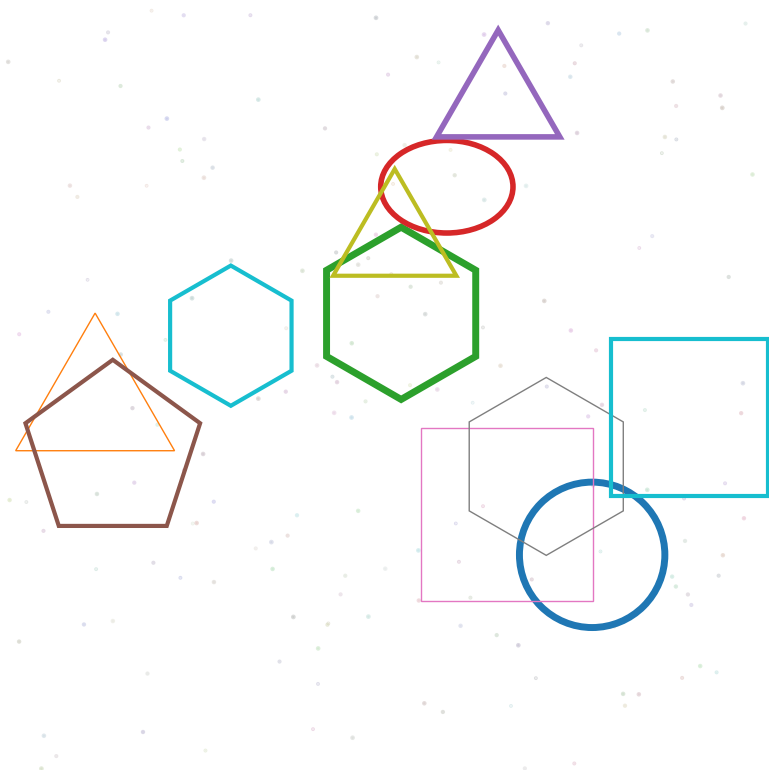[{"shape": "circle", "thickness": 2.5, "radius": 0.47, "center": [0.769, 0.279]}, {"shape": "triangle", "thickness": 0.5, "radius": 0.6, "center": [0.124, 0.474]}, {"shape": "hexagon", "thickness": 2.5, "radius": 0.56, "center": [0.521, 0.593]}, {"shape": "oval", "thickness": 2, "radius": 0.43, "center": [0.58, 0.758]}, {"shape": "triangle", "thickness": 2, "radius": 0.46, "center": [0.647, 0.868]}, {"shape": "pentagon", "thickness": 1.5, "radius": 0.6, "center": [0.146, 0.413]}, {"shape": "square", "thickness": 0.5, "radius": 0.56, "center": [0.658, 0.332]}, {"shape": "hexagon", "thickness": 0.5, "radius": 0.58, "center": [0.709, 0.394]}, {"shape": "triangle", "thickness": 1.5, "radius": 0.46, "center": [0.513, 0.688]}, {"shape": "square", "thickness": 1.5, "radius": 0.51, "center": [0.896, 0.458]}, {"shape": "hexagon", "thickness": 1.5, "radius": 0.46, "center": [0.3, 0.564]}]